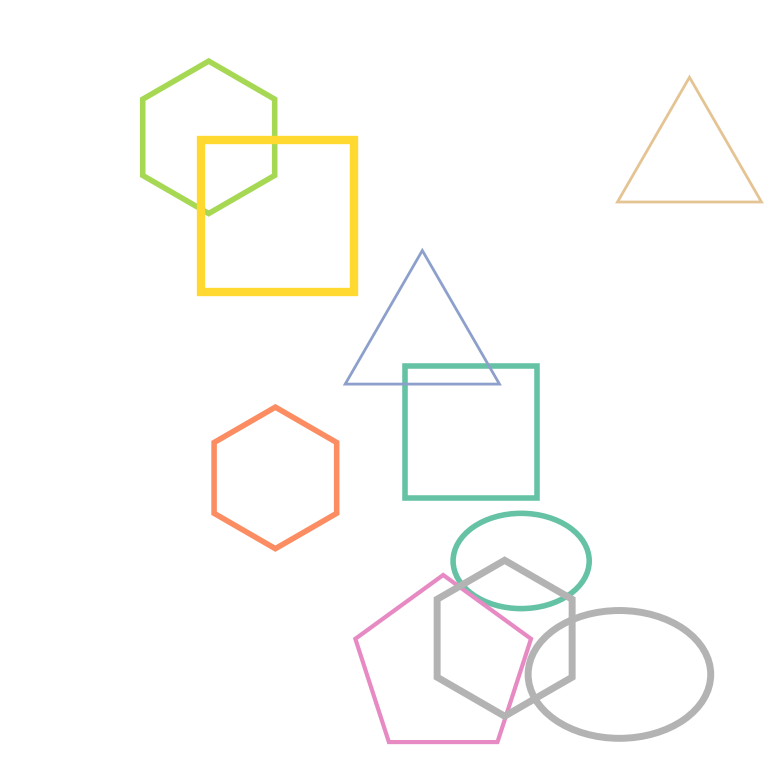[{"shape": "square", "thickness": 2, "radius": 0.43, "center": [0.612, 0.438]}, {"shape": "oval", "thickness": 2, "radius": 0.44, "center": [0.677, 0.271]}, {"shape": "hexagon", "thickness": 2, "radius": 0.46, "center": [0.358, 0.379]}, {"shape": "triangle", "thickness": 1, "radius": 0.58, "center": [0.548, 0.559]}, {"shape": "pentagon", "thickness": 1.5, "radius": 0.6, "center": [0.576, 0.133]}, {"shape": "hexagon", "thickness": 2, "radius": 0.49, "center": [0.271, 0.822]}, {"shape": "square", "thickness": 3, "radius": 0.5, "center": [0.361, 0.719]}, {"shape": "triangle", "thickness": 1, "radius": 0.54, "center": [0.895, 0.792]}, {"shape": "oval", "thickness": 2.5, "radius": 0.59, "center": [0.804, 0.124]}, {"shape": "hexagon", "thickness": 2.5, "radius": 0.51, "center": [0.655, 0.171]}]